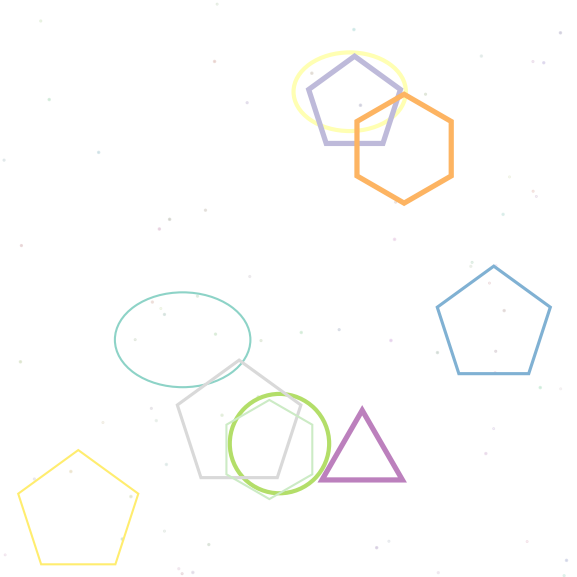[{"shape": "oval", "thickness": 1, "radius": 0.59, "center": [0.316, 0.411]}, {"shape": "oval", "thickness": 2, "radius": 0.49, "center": [0.606, 0.84]}, {"shape": "pentagon", "thickness": 2.5, "radius": 0.42, "center": [0.614, 0.818]}, {"shape": "pentagon", "thickness": 1.5, "radius": 0.51, "center": [0.855, 0.435]}, {"shape": "hexagon", "thickness": 2.5, "radius": 0.47, "center": [0.7, 0.742]}, {"shape": "circle", "thickness": 2, "radius": 0.43, "center": [0.484, 0.231]}, {"shape": "pentagon", "thickness": 1.5, "radius": 0.56, "center": [0.414, 0.263]}, {"shape": "triangle", "thickness": 2.5, "radius": 0.4, "center": [0.627, 0.208]}, {"shape": "hexagon", "thickness": 1, "radius": 0.43, "center": [0.466, 0.221]}, {"shape": "pentagon", "thickness": 1, "radius": 0.55, "center": [0.136, 0.11]}]